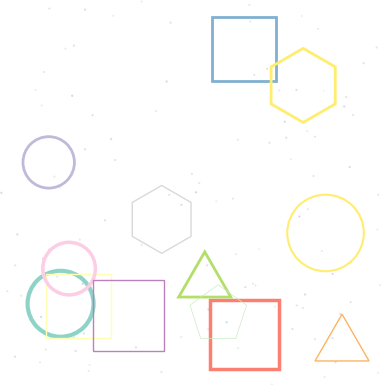[{"shape": "circle", "thickness": 3, "radius": 0.43, "center": [0.157, 0.211]}, {"shape": "square", "thickness": 1, "radius": 0.42, "center": [0.203, 0.205]}, {"shape": "circle", "thickness": 2, "radius": 0.33, "center": [0.126, 0.578]}, {"shape": "square", "thickness": 2.5, "radius": 0.45, "center": [0.635, 0.132]}, {"shape": "square", "thickness": 2, "radius": 0.42, "center": [0.634, 0.873]}, {"shape": "triangle", "thickness": 1, "radius": 0.41, "center": [0.888, 0.103]}, {"shape": "triangle", "thickness": 2, "radius": 0.39, "center": [0.532, 0.268]}, {"shape": "circle", "thickness": 2.5, "radius": 0.34, "center": [0.179, 0.302]}, {"shape": "hexagon", "thickness": 1, "radius": 0.44, "center": [0.42, 0.43]}, {"shape": "square", "thickness": 1, "radius": 0.46, "center": [0.334, 0.181]}, {"shape": "pentagon", "thickness": 0.5, "radius": 0.39, "center": [0.567, 0.183]}, {"shape": "hexagon", "thickness": 2, "radius": 0.48, "center": [0.788, 0.778]}, {"shape": "circle", "thickness": 1.5, "radius": 0.5, "center": [0.846, 0.395]}]